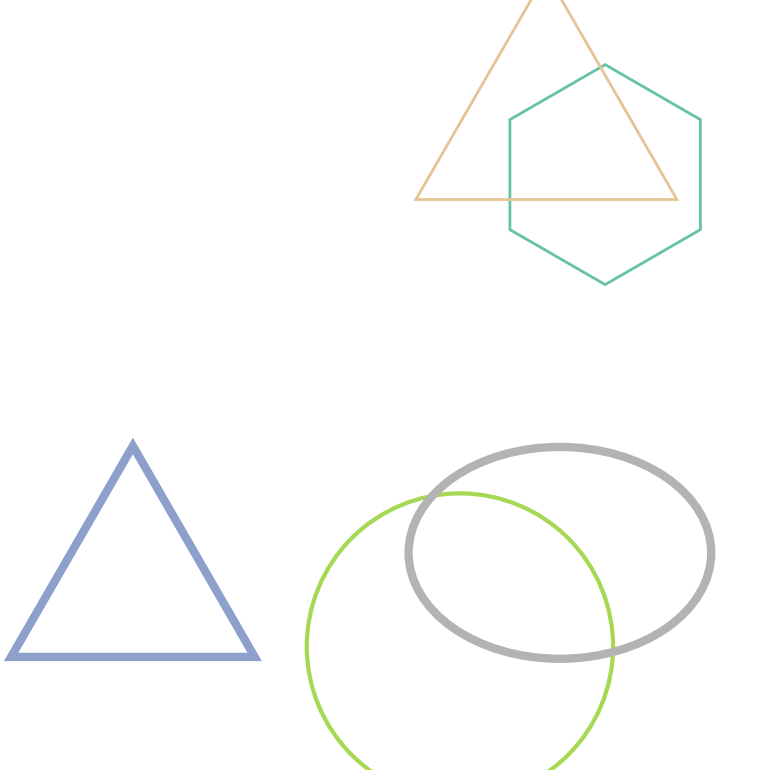[{"shape": "hexagon", "thickness": 1, "radius": 0.71, "center": [0.786, 0.773]}, {"shape": "triangle", "thickness": 3, "radius": 0.91, "center": [0.173, 0.238]}, {"shape": "circle", "thickness": 1.5, "radius": 0.99, "center": [0.597, 0.16]}, {"shape": "triangle", "thickness": 1, "radius": 0.98, "center": [0.71, 0.839]}, {"shape": "oval", "thickness": 3, "radius": 0.98, "center": [0.727, 0.282]}]